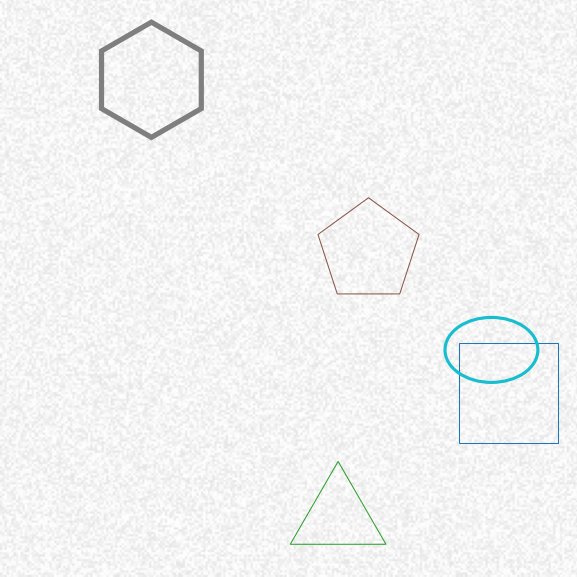[{"shape": "square", "thickness": 0.5, "radius": 0.43, "center": [0.881, 0.319]}, {"shape": "triangle", "thickness": 0.5, "radius": 0.48, "center": [0.585, 0.104]}, {"shape": "pentagon", "thickness": 0.5, "radius": 0.46, "center": [0.638, 0.565]}, {"shape": "hexagon", "thickness": 2.5, "radius": 0.5, "center": [0.262, 0.861]}, {"shape": "oval", "thickness": 1.5, "radius": 0.4, "center": [0.851, 0.393]}]